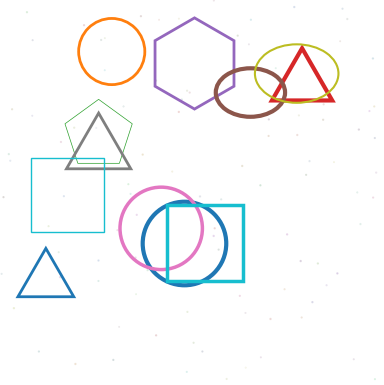[{"shape": "triangle", "thickness": 2, "radius": 0.42, "center": [0.119, 0.271]}, {"shape": "circle", "thickness": 3, "radius": 0.54, "center": [0.479, 0.368]}, {"shape": "circle", "thickness": 2, "radius": 0.43, "center": [0.29, 0.866]}, {"shape": "pentagon", "thickness": 0.5, "radius": 0.46, "center": [0.256, 0.65]}, {"shape": "triangle", "thickness": 3, "radius": 0.45, "center": [0.785, 0.784]}, {"shape": "hexagon", "thickness": 2, "radius": 0.59, "center": [0.505, 0.835]}, {"shape": "oval", "thickness": 3, "radius": 0.45, "center": [0.65, 0.76]}, {"shape": "circle", "thickness": 2.5, "radius": 0.54, "center": [0.419, 0.407]}, {"shape": "triangle", "thickness": 2, "radius": 0.48, "center": [0.256, 0.61]}, {"shape": "oval", "thickness": 1.5, "radius": 0.54, "center": [0.771, 0.809]}, {"shape": "square", "thickness": 1, "radius": 0.48, "center": [0.176, 0.494]}, {"shape": "square", "thickness": 2.5, "radius": 0.49, "center": [0.533, 0.369]}]